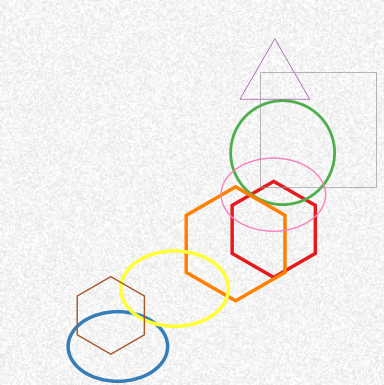[{"shape": "hexagon", "thickness": 2.5, "radius": 0.62, "center": [0.711, 0.404]}, {"shape": "oval", "thickness": 2.5, "radius": 0.65, "center": [0.306, 0.1]}, {"shape": "circle", "thickness": 2, "radius": 0.67, "center": [0.734, 0.603]}, {"shape": "triangle", "thickness": 0.5, "radius": 0.52, "center": [0.714, 0.795]}, {"shape": "hexagon", "thickness": 2.5, "radius": 0.74, "center": [0.612, 0.367]}, {"shape": "oval", "thickness": 2.5, "radius": 0.7, "center": [0.453, 0.25]}, {"shape": "hexagon", "thickness": 1, "radius": 0.5, "center": [0.288, 0.181]}, {"shape": "oval", "thickness": 1, "radius": 0.68, "center": [0.71, 0.494]}, {"shape": "square", "thickness": 0.5, "radius": 0.75, "center": [0.826, 0.664]}]